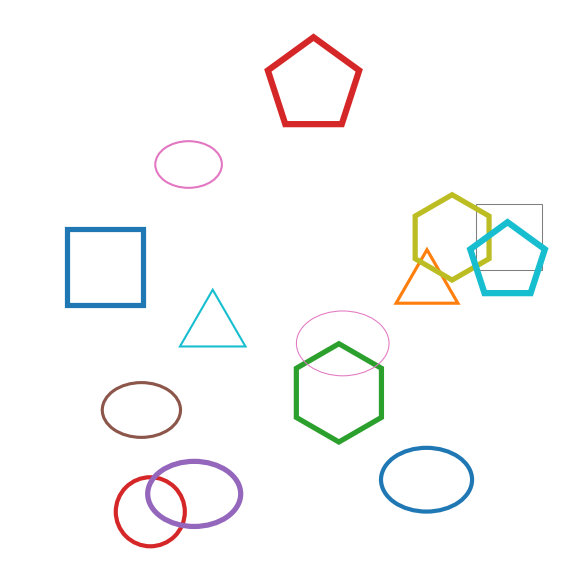[{"shape": "oval", "thickness": 2, "radius": 0.39, "center": [0.739, 0.168]}, {"shape": "square", "thickness": 2.5, "radius": 0.33, "center": [0.182, 0.537]}, {"shape": "triangle", "thickness": 1.5, "radius": 0.31, "center": [0.739, 0.505]}, {"shape": "hexagon", "thickness": 2.5, "radius": 0.43, "center": [0.587, 0.319]}, {"shape": "pentagon", "thickness": 3, "radius": 0.42, "center": [0.543, 0.851]}, {"shape": "circle", "thickness": 2, "radius": 0.3, "center": [0.26, 0.113]}, {"shape": "oval", "thickness": 2.5, "radius": 0.4, "center": [0.336, 0.144]}, {"shape": "oval", "thickness": 1.5, "radius": 0.34, "center": [0.245, 0.289]}, {"shape": "oval", "thickness": 1, "radius": 0.29, "center": [0.327, 0.714]}, {"shape": "oval", "thickness": 0.5, "radius": 0.4, "center": [0.593, 0.405]}, {"shape": "square", "thickness": 0.5, "radius": 0.29, "center": [0.881, 0.588]}, {"shape": "hexagon", "thickness": 2.5, "radius": 0.37, "center": [0.783, 0.588]}, {"shape": "pentagon", "thickness": 3, "radius": 0.34, "center": [0.879, 0.546]}, {"shape": "triangle", "thickness": 1, "radius": 0.33, "center": [0.368, 0.432]}]